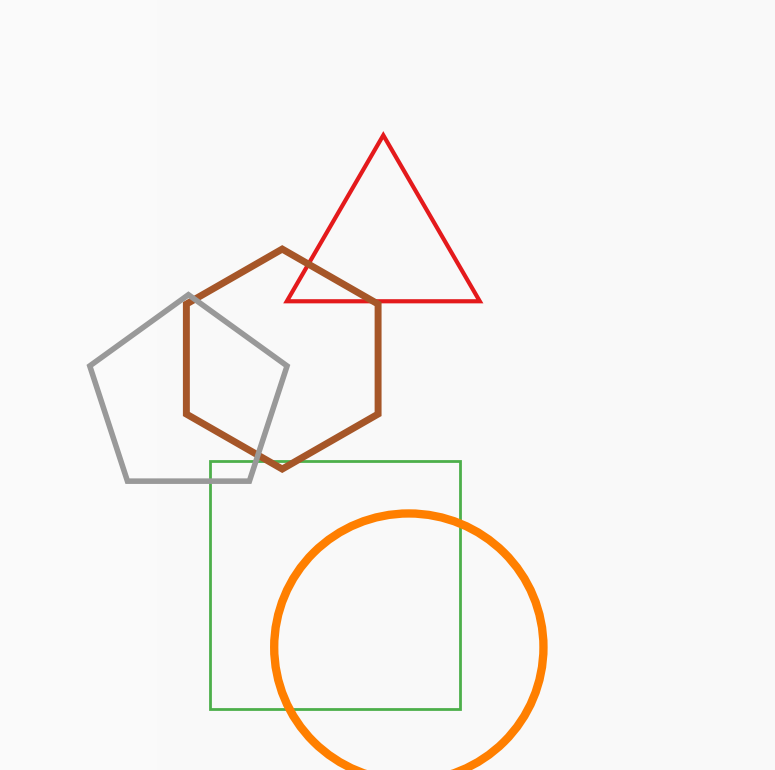[{"shape": "triangle", "thickness": 1.5, "radius": 0.72, "center": [0.495, 0.681]}, {"shape": "square", "thickness": 1, "radius": 0.81, "center": [0.432, 0.24]}, {"shape": "circle", "thickness": 3, "radius": 0.87, "center": [0.528, 0.159]}, {"shape": "hexagon", "thickness": 2.5, "radius": 0.71, "center": [0.364, 0.534]}, {"shape": "pentagon", "thickness": 2, "radius": 0.67, "center": [0.243, 0.483]}]